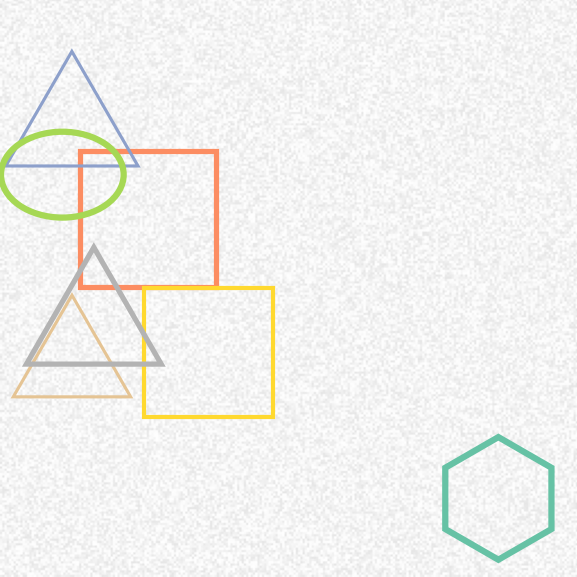[{"shape": "hexagon", "thickness": 3, "radius": 0.53, "center": [0.863, 0.136]}, {"shape": "square", "thickness": 2.5, "radius": 0.59, "center": [0.256, 0.62]}, {"shape": "triangle", "thickness": 1.5, "radius": 0.66, "center": [0.124, 0.778]}, {"shape": "oval", "thickness": 3, "radius": 0.53, "center": [0.108, 0.697]}, {"shape": "square", "thickness": 2, "radius": 0.56, "center": [0.361, 0.389]}, {"shape": "triangle", "thickness": 1.5, "radius": 0.59, "center": [0.125, 0.371]}, {"shape": "triangle", "thickness": 2.5, "radius": 0.67, "center": [0.162, 0.436]}]